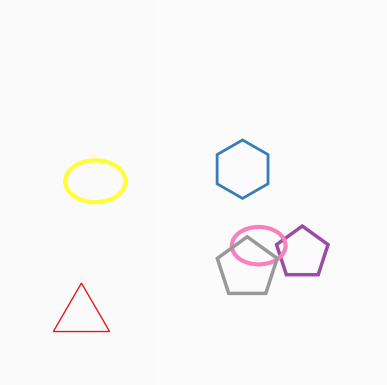[{"shape": "triangle", "thickness": 1, "radius": 0.42, "center": [0.21, 0.181]}, {"shape": "hexagon", "thickness": 2, "radius": 0.38, "center": [0.626, 0.561]}, {"shape": "pentagon", "thickness": 2.5, "radius": 0.35, "center": [0.78, 0.343]}, {"shape": "oval", "thickness": 3, "radius": 0.39, "center": [0.246, 0.529]}, {"shape": "oval", "thickness": 3, "radius": 0.35, "center": [0.668, 0.362]}, {"shape": "pentagon", "thickness": 2.5, "radius": 0.41, "center": [0.638, 0.304]}]